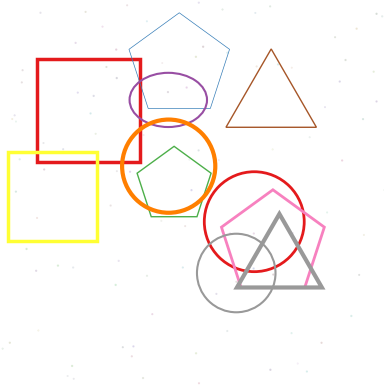[{"shape": "circle", "thickness": 2, "radius": 0.65, "center": [0.66, 0.424]}, {"shape": "square", "thickness": 2.5, "radius": 0.67, "center": [0.23, 0.712]}, {"shape": "pentagon", "thickness": 0.5, "radius": 0.69, "center": [0.466, 0.829]}, {"shape": "pentagon", "thickness": 1, "radius": 0.51, "center": [0.452, 0.519]}, {"shape": "oval", "thickness": 1.5, "radius": 0.5, "center": [0.437, 0.74]}, {"shape": "circle", "thickness": 3, "radius": 0.61, "center": [0.438, 0.568]}, {"shape": "square", "thickness": 2.5, "radius": 0.58, "center": [0.135, 0.489]}, {"shape": "triangle", "thickness": 1, "radius": 0.68, "center": [0.704, 0.737]}, {"shape": "pentagon", "thickness": 2, "radius": 0.7, "center": [0.709, 0.367]}, {"shape": "circle", "thickness": 1.5, "radius": 0.51, "center": [0.614, 0.291]}, {"shape": "triangle", "thickness": 3, "radius": 0.64, "center": [0.726, 0.317]}]